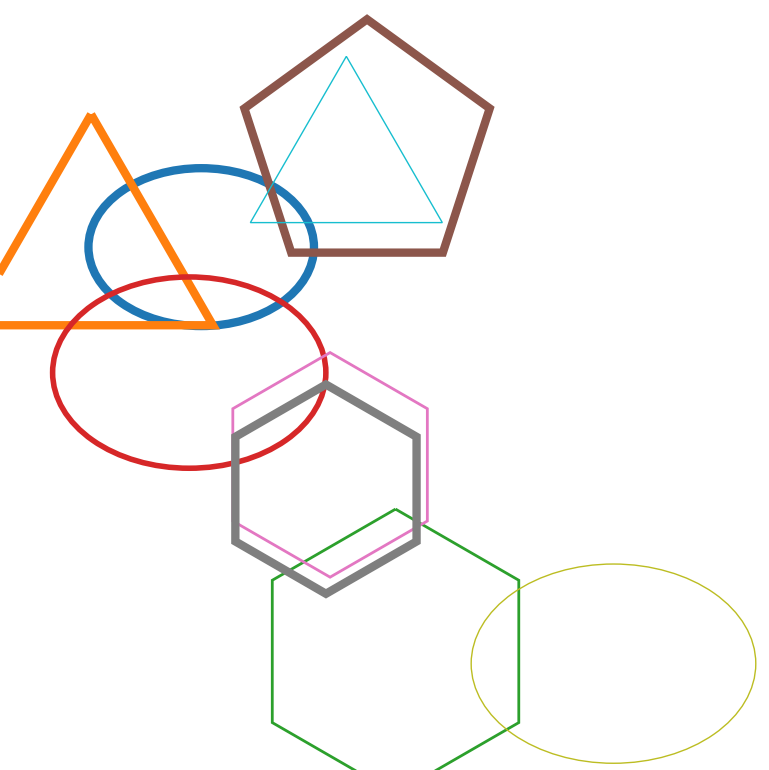[{"shape": "oval", "thickness": 3, "radius": 0.73, "center": [0.261, 0.679]}, {"shape": "triangle", "thickness": 3, "radius": 0.91, "center": [0.118, 0.669]}, {"shape": "hexagon", "thickness": 1, "radius": 0.92, "center": [0.514, 0.154]}, {"shape": "oval", "thickness": 2, "radius": 0.89, "center": [0.246, 0.516]}, {"shape": "pentagon", "thickness": 3, "radius": 0.84, "center": [0.477, 0.807]}, {"shape": "hexagon", "thickness": 1, "radius": 0.73, "center": [0.429, 0.396]}, {"shape": "hexagon", "thickness": 3, "radius": 0.68, "center": [0.423, 0.365]}, {"shape": "oval", "thickness": 0.5, "radius": 0.92, "center": [0.797, 0.138]}, {"shape": "triangle", "thickness": 0.5, "radius": 0.72, "center": [0.45, 0.783]}]